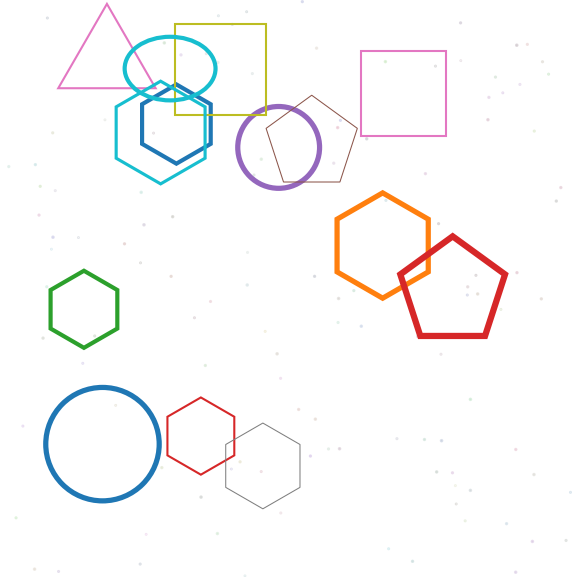[{"shape": "circle", "thickness": 2.5, "radius": 0.49, "center": [0.177, 0.23]}, {"shape": "hexagon", "thickness": 2, "radius": 0.34, "center": [0.305, 0.784]}, {"shape": "hexagon", "thickness": 2.5, "radius": 0.46, "center": [0.663, 0.574]}, {"shape": "hexagon", "thickness": 2, "radius": 0.33, "center": [0.145, 0.464]}, {"shape": "hexagon", "thickness": 1, "radius": 0.33, "center": [0.348, 0.244]}, {"shape": "pentagon", "thickness": 3, "radius": 0.48, "center": [0.784, 0.495]}, {"shape": "circle", "thickness": 2.5, "radius": 0.35, "center": [0.483, 0.744]}, {"shape": "pentagon", "thickness": 0.5, "radius": 0.42, "center": [0.54, 0.751]}, {"shape": "square", "thickness": 1, "radius": 0.37, "center": [0.699, 0.837]}, {"shape": "triangle", "thickness": 1, "radius": 0.49, "center": [0.185, 0.895]}, {"shape": "hexagon", "thickness": 0.5, "radius": 0.37, "center": [0.455, 0.192]}, {"shape": "square", "thickness": 1, "radius": 0.39, "center": [0.382, 0.879]}, {"shape": "hexagon", "thickness": 1.5, "radius": 0.44, "center": [0.278, 0.77]}, {"shape": "oval", "thickness": 2, "radius": 0.39, "center": [0.295, 0.88]}]